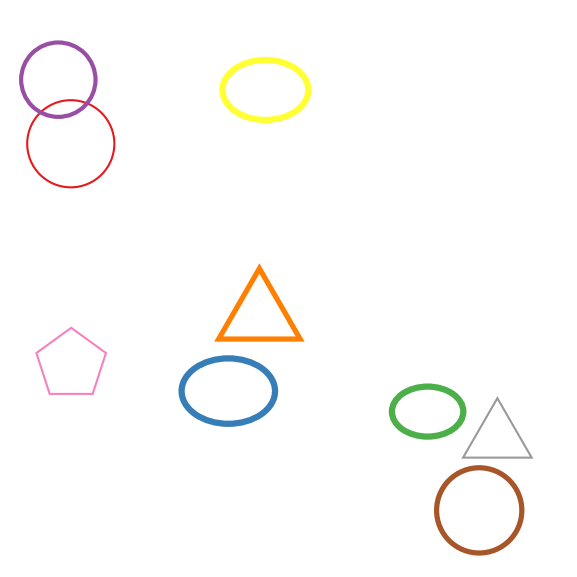[{"shape": "circle", "thickness": 1, "radius": 0.38, "center": [0.123, 0.75]}, {"shape": "oval", "thickness": 3, "radius": 0.4, "center": [0.395, 0.322]}, {"shape": "oval", "thickness": 3, "radius": 0.31, "center": [0.74, 0.286]}, {"shape": "circle", "thickness": 2, "radius": 0.32, "center": [0.101, 0.861]}, {"shape": "triangle", "thickness": 2.5, "radius": 0.41, "center": [0.449, 0.453]}, {"shape": "oval", "thickness": 3, "radius": 0.37, "center": [0.46, 0.843]}, {"shape": "circle", "thickness": 2.5, "radius": 0.37, "center": [0.83, 0.115]}, {"shape": "pentagon", "thickness": 1, "radius": 0.32, "center": [0.123, 0.368]}, {"shape": "triangle", "thickness": 1, "radius": 0.34, "center": [0.861, 0.241]}]